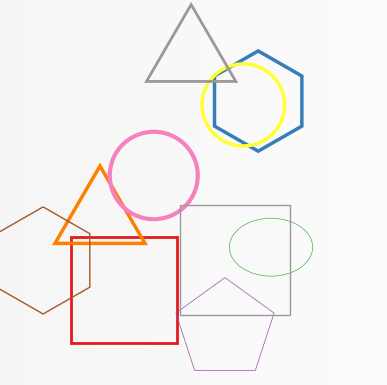[{"shape": "square", "thickness": 2, "radius": 0.69, "center": [0.32, 0.247]}, {"shape": "hexagon", "thickness": 2.5, "radius": 0.65, "center": [0.666, 0.737]}, {"shape": "oval", "thickness": 0.5, "radius": 0.54, "center": [0.699, 0.358]}, {"shape": "pentagon", "thickness": 0.5, "radius": 0.67, "center": [0.581, 0.146]}, {"shape": "triangle", "thickness": 2.5, "radius": 0.67, "center": [0.258, 0.435]}, {"shape": "circle", "thickness": 2.5, "radius": 0.53, "center": [0.628, 0.727]}, {"shape": "hexagon", "thickness": 1, "radius": 0.7, "center": [0.111, 0.324]}, {"shape": "circle", "thickness": 3, "radius": 0.57, "center": [0.397, 0.544]}, {"shape": "triangle", "thickness": 2, "radius": 0.67, "center": [0.493, 0.855]}, {"shape": "square", "thickness": 1, "radius": 0.71, "center": [0.606, 0.324]}]